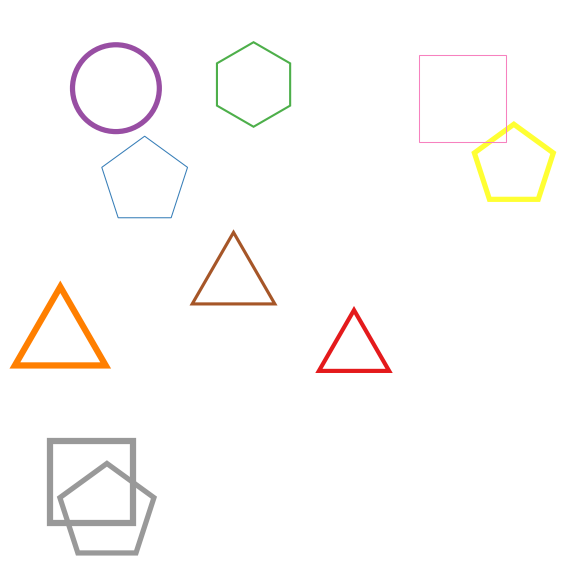[{"shape": "triangle", "thickness": 2, "radius": 0.35, "center": [0.613, 0.392]}, {"shape": "pentagon", "thickness": 0.5, "radius": 0.39, "center": [0.25, 0.685]}, {"shape": "hexagon", "thickness": 1, "radius": 0.37, "center": [0.439, 0.853]}, {"shape": "circle", "thickness": 2.5, "radius": 0.38, "center": [0.201, 0.846]}, {"shape": "triangle", "thickness": 3, "radius": 0.45, "center": [0.104, 0.412]}, {"shape": "pentagon", "thickness": 2.5, "radius": 0.36, "center": [0.89, 0.712]}, {"shape": "triangle", "thickness": 1.5, "radius": 0.41, "center": [0.404, 0.514]}, {"shape": "square", "thickness": 0.5, "radius": 0.38, "center": [0.801, 0.829]}, {"shape": "pentagon", "thickness": 2.5, "radius": 0.43, "center": [0.185, 0.111]}, {"shape": "square", "thickness": 3, "radius": 0.36, "center": [0.159, 0.164]}]